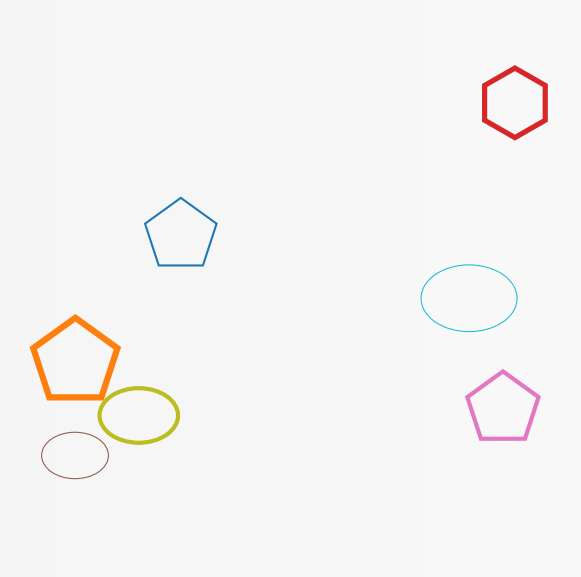[{"shape": "pentagon", "thickness": 1, "radius": 0.32, "center": [0.311, 0.592]}, {"shape": "pentagon", "thickness": 3, "radius": 0.38, "center": [0.13, 0.373]}, {"shape": "hexagon", "thickness": 2.5, "radius": 0.3, "center": [0.886, 0.821]}, {"shape": "oval", "thickness": 0.5, "radius": 0.29, "center": [0.129, 0.21]}, {"shape": "pentagon", "thickness": 2, "radius": 0.32, "center": [0.865, 0.292]}, {"shape": "oval", "thickness": 2, "radius": 0.34, "center": [0.239, 0.28]}, {"shape": "oval", "thickness": 0.5, "radius": 0.41, "center": [0.807, 0.483]}]